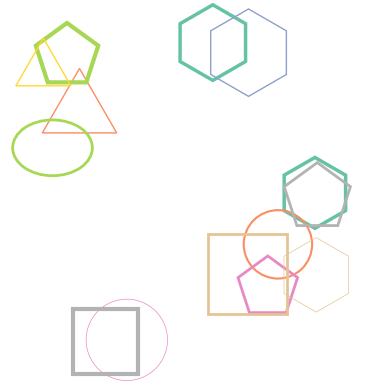[{"shape": "hexagon", "thickness": 2.5, "radius": 0.46, "center": [0.818, 0.499]}, {"shape": "hexagon", "thickness": 2.5, "radius": 0.49, "center": [0.553, 0.889]}, {"shape": "triangle", "thickness": 1, "radius": 0.56, "center": [0.206, 0.711]}, {"shape": "circle", "thickness": 1.5, "radius": 0.44, "center": [0.722, 0.365]}, {"shape": "hexagon", "thickness": 1, "radius": 0.57, "center": [0.646, 0.863]}, {"shape": "circle", "thickness": 0.5, "radius": 0.53, "center": [0.329, 0.117]}, {"shape": "pentagon", "thickness": 2, "radius": 0.41, "center": [0.696, 0.254]}, {"shape": "oval", "thickness": 2, "radius": 0.52, "center": [0.136, 0.616]}, {"shape": "pentagon", "thickness": 3, "radius": 0.43, "center": [0.174, 0.855]}, {"shape": "triangle", "thickness": 1, "radius": 0.41, "center": [0.113, 0.818]}, {"shape": "square", "thickness": 2, "radius": 0.52, "center": [0.643, 0.289]}, {"shape": "hexagon", "thickness": 0.5, "radius": 0.48, "center": [0.821, 0.286]}, {"shape": "pentagon", "thickness": 2, "radius": 0.45, "center": [0.824, 0.487]}, {"shape": "square", "thickness": 3, "radius": 0.42, "center": [0.274, 0.112]}]